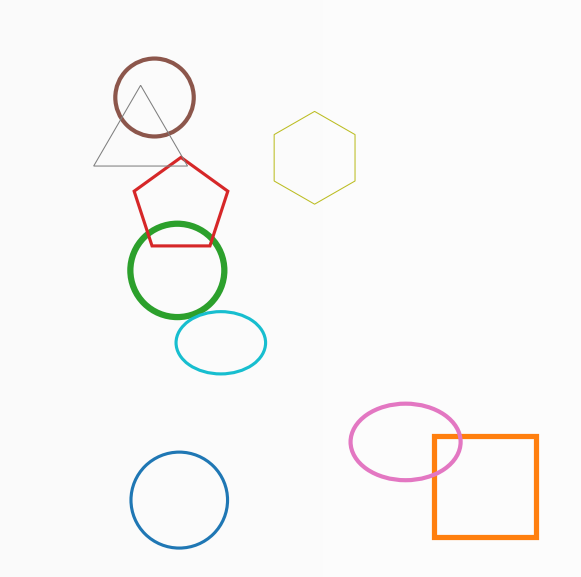[{"shape": "circle", "thickness": 1.5, "radius": 0.42, "center": [0.308, 0.133]}, {"shape": "square", "thickness": 2.5, "radius": 0.44, "center": [0.835, 0.157]}, {"shape": "circle", "thickness": 3, "radius": 0.4, "center": [0.305, 0.531]}, {"shape": "pentagon", "thickness": 1.5, "radius": 0.42, "center": [0.311, 0.642]}, {"shape": "circle", "thickness": 2, "radius": 0.34, "center": [0.266, 0.83]}, {"shape": "oval", "thickness": 2, "radius": 0.47, "center": [0.698, 0.234]}, {"shape": "triangle", "thickness": 0.5, "radius": 0.47, "center": [0.242, 0.758]}, {"shape": "hexagon", "thickness": 0.5, "radius": 0.4, "center": [0.541, 0.726]}, {"shape": "oval", "thickness": 1.5, "radius": 0.39, "center": [0.38, 0.406]}]